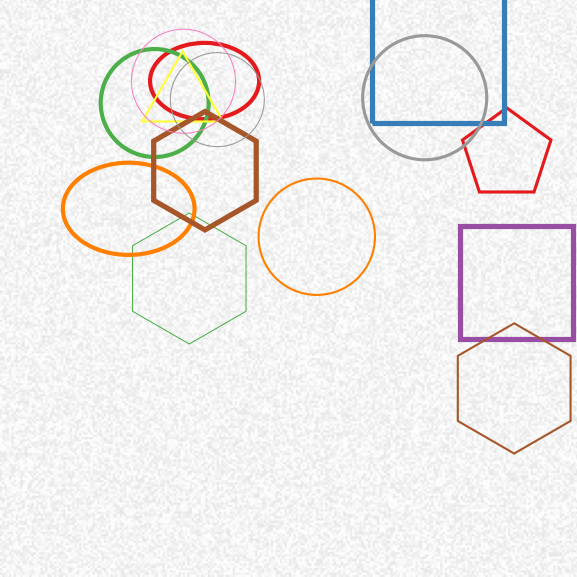[{"shape": "pentagon", "thickness": 1.5, "radius": 0.4, "center": [0.877, 0.732]}, {"shape": "oval", "thickness": 2, "radius": 0.47, "center": [0.354, 0.859]}, {"shape": "square", "thickness": 2.5, "radius": 0.57, "center": [0.758, 0.9]}, {"shape": "hexagon", "thickness": 0.5, "radius": 0.57, "center": [0.328, 0.517]}, {"shape": "circle", "thickness": 2, "radius": 0.47, "center": [0.268, 0.821]}, {"shape": "square", "thickness": 2.5, "radius": 0.49, "center": [0.895, 0.51]}, {"shape": "oval", "thickness": 2, "radius": 0.57, "center": [0.223, 0.638]}, {"shape": "circle", "thickness": 1, "radius": 0.5, "center": [0.549, 0.589]}, {"shape": "triangle", "thickness": 1, "radius": 0.4, "center": [0.316, 0.829]}, {"shape": "hexagon", "thickness": 1, "radius": 0.56, "center": [0.89, 0.327]}, {"shape": "hexagon", "thickness": 2.5, "radius": 0.51, "center": [0.355, 0.704]}, {"shape": "circle", "thickness": 0.5, "radius": 0.45, "center": [0.318, 0.858]}, {"shape": "circle", "thickness": 0.5, "radius": 0.41, "center": [0.376, 0.827]}, {"shape": "circle", "thickness": 1.5, "radius": 0.54, "center": [0.735, 0.83]}]